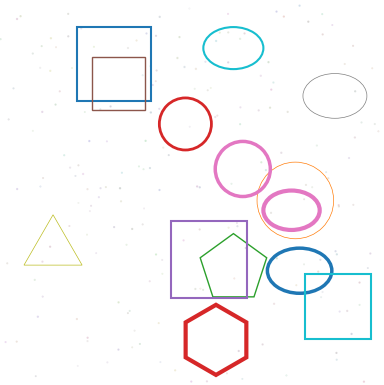[{"shape": "square", "thickness": 1.5, "radius": 0.48, "center": [0.296, 0.834]}, {"shape": "oval", "thickness": 2.5, "radius": 0.42, "center": [0.778, 0.297]}, {"shape": "circle", "thickness": 0.5, "radius": 0.5, "center": [0.767, 0.479]}, {"shape": "pentagon", "thickness": 1, "radius": 0.45, "center": [0.606, 0.302]}, {"shape": "hexagon", "thickness": 3, "radius": 0.46, "center": [0.561, 0.117]}, {"shape": "circle", "thickness": 2, "radius": 0.34, "center": [0.482, 0.678]}, {"shape": "square", "thickness": 1.5, "radius": 0.49, "center": [0.543, 0.326]}, {"shape": "square", "thickness": 1, "radius": 0.35, "center": [0.308, 0.783]}, {"shape": "oval", "thickness": 3, "radius": 0.37, "center": [0.757, 0.454]}, {"shape": "circle", "thickness": 2.5, "radius": 0.36, "center": [0.631, 0.561]}, {"shape": "oval", "thickness": 0.5, "radius": 0.42, "center": [0.87, 0.751]}, {"shape": "triangle", "thickness": 0.5, "radius": 0.44, "center": [0.138, 0.355]}, {"shape": "oval", "thickness": 1.5, "radius": 0.39, "center": [0.606, 0.875]}, {"shape": "square", "thickness": 1.5, "radius": 0.43, "center": [0.878, 0.204]}]